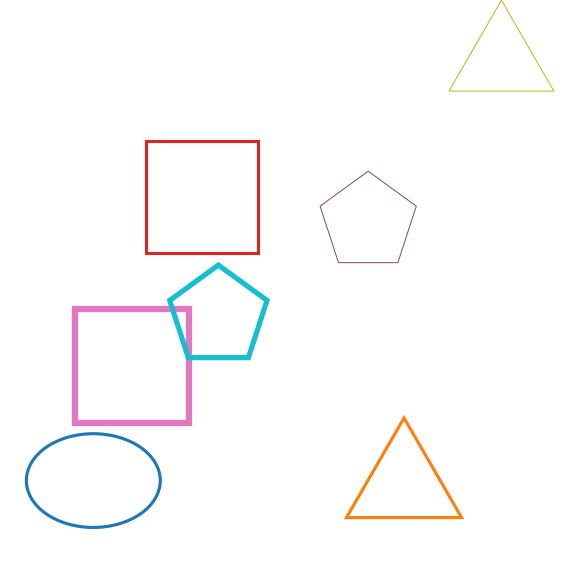[{"shape": "oval", "thickness": 1.5, "radius": 0.58, "center": [0.162, 0.167]}, {"shape": "triangle", "thickness": 1.5, "radius": 0.58, "center": [0.7, 0.16]}, {"shape": "square", "thickness": 1.5, "radius": 0.49, "center": [0.35, 0.659]}, {"shape": "pentagon", "thickness": 0.5, "radius": 0.44, "center": [0.638, 0.615]}, {"shape": "square", "thickness": 3, "radius": 0.49, "center": [0.229, 0.365]}, {"shape": "triangle", "thickness": 0.5, "radius": 0.52, "center": [0.868, 0.894]}, {"shape": "pentagon", "thickness": 2.5, "radius": 0.44, "center": [0.378, 0.452]}]